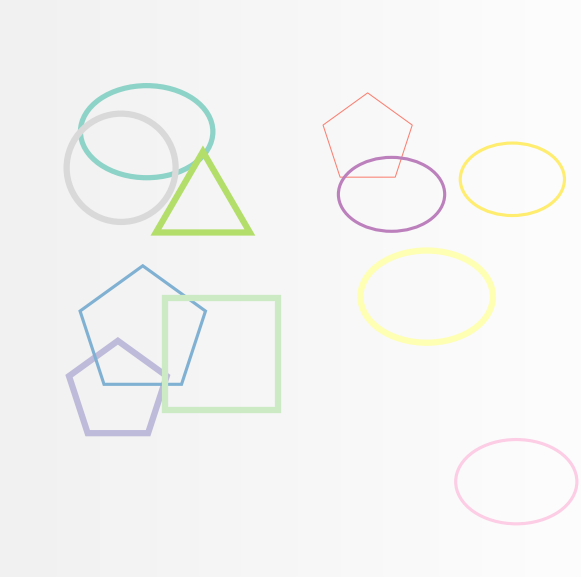[{"shape": "oval", "thickness": 2.5, "radius": 0.57, "center": [0.252, 0.771]}, {"shape": "oval", "thickness": 3, "radius": 0.57, "center": [0.734, 0.485]}, {"shape": "pentagon", "thickness": 3, "radius": 0.44, "center": [0.203, 0.321]}, {"shape": "pentagon", "thickness": 0.5, "radius": 0.4, "center": [0.633, 0.758]}, {"shape": "pentagon", "thickness": 1.5, "radius": 0.57, "center": [0.246, 0.425]}, {"shape": "triangle", "thickness": 3, "radius": 0.47, "center": [0.349, 0.643]}, {"shape": "oval", "thickness": 1.5, "radius": 0.52, "center": [0.888, 0.165]}, {"shape": "circle", "thickness": 3, "radius": 0.47, "center": [0.208, 0.709]}, {"shape": "oval", "thickness": 1.5, "radius": 0.46, "center": [0.674, 0.663]}, {"shape": "square", "thickness": 3, "radius": 0.48, "center": [0.381, 0.387]}, {"shape": "oval", "thickness": 1.5, "radius": 0.45, "center": [0.881, 0.689]}]